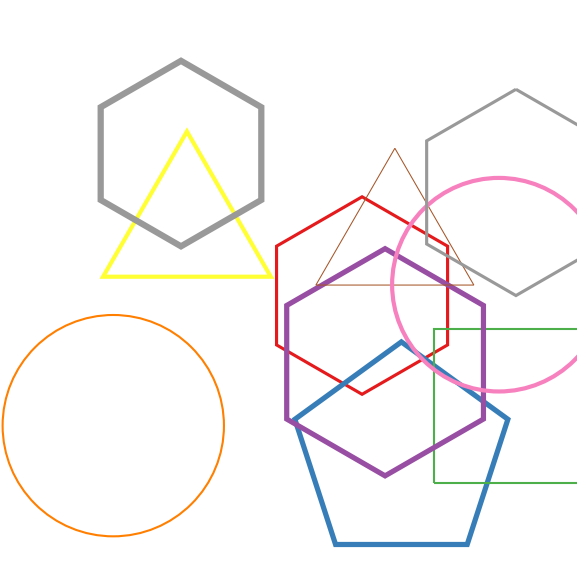[{"shape": "hexagon", "thickness": 1.5, "radius": 0.85, "center": [0.627, 0.487]}, {"shape": "pentagon", "thickness": 2.5, "radius": 0.97, "center": [0.695, 0.213]}, {"shape": "square", "thickness": 1, "radius": 0.67, "center": [0.885, 0.296]}, {"shape": "hexagon", "thickness": 2.5, "radius": 0.98, "center": [0.667, 0.372]}, {"shape": "circle", "thickness": 1, "radius": 0.96, "center": [0.196, 0.262]}, {"shape": "triangle", "thickness": 2, "radius": 0.84, "center": [0.324, 0.604]}, {"shape": "triangle", "thickness": 0.5, "radius": 0.79, "center": [0.684, 0.584]}, {"shape": "circle", "thickness": 2, "radius": 0.92, "center": [0.864, 0.506]}, {"shape": "hexagon", "thickness": 3, "radius": 0.8, "center": [0.313, 0.733]}, {"shape": "hexagon", "thickness": 1.5, "radius": 0.89, "center": [0.893, 0.666]}]